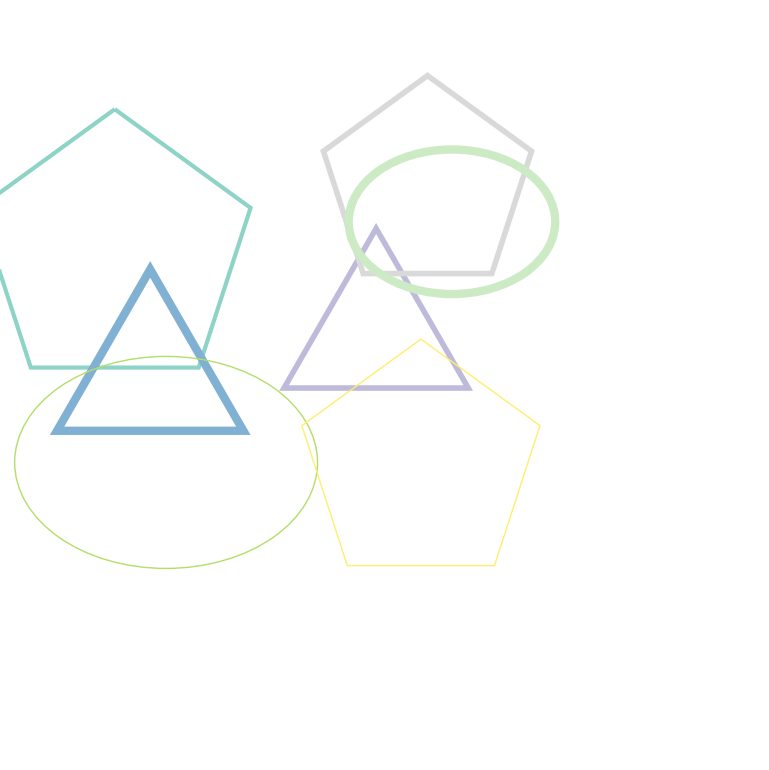[{"shape": "pentagon", "thickness": 1.5, "radius": 0.93, "center": [0.149, 0.673]}, {"shape": "triangle", "thickness": 2, "radius": 0.69, "center": [0.489, 0.565]}, {"shape": "triangle", "thickness": 3, "radius": 0.7, "center": [0.195, 0.51]}, {"shape": "oval", "thickness": 0.5, "radius": 0.98, "center": [0.216, 0.399]}, {"shape": "pentagon", "thickness": 2, "radius": 0.71, "center": [0.555, 0.76]}, {"shape": "oval", "thickness": 3, "radius": 0.67, "center": [0.587, 0.712]}, {"shape": "pentagon", "thickness": 0.5, "radius": 0.81, "center": [0.547, 0.397]}]